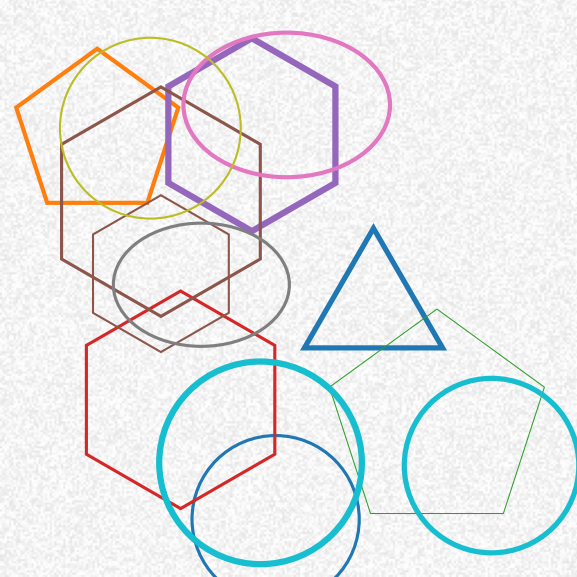[{"shape": "triangle", "thickness": 2.5, "radius": 0.69, "center": [0.647, 0.466]}, {"shape": "circle", "thickness": 1.5, "radius": 0.72, "center": [0.477, 0.1]}, {"shape": "pentagon", "thickness": 2, "radius": 0.74, "center": [0.168, 0.767]}, {"shape": "pentagon", "thickness": 0.5, "radius": 0.98, "center": [0.757, 0.268]}, {"shape": "hexagon", "thickness": 1.5, "radius": 0.94, "center": [0.313, 0.307]}, {"shape": "hexagon", "thickness": 3, "radius": 0.84, "center": [0.436, 0.766]}, {"shape": "hexagon", "thickness": 1.5, "radius": 0.99, "center": [0.279, 0.65]}, {"shape": "hexagon", "thickness": 1, "radius": 0.68, "center": [0.279, 0.525]}, {"shape": "oval", "thickness": 2, "radius": 0.89, "center": [0.496, 0.817]}, {"shape": "oval", "thickness": 1.5, "radius": 0.76, "center": [0.349, 0.506]}, {"shape": "circle", "thickness": 1, "radius": 0.78, "center": [0.26, 0.777]}, {"shape": "circle", "thickness": 3, "radius": 0.88, "center": [0.451, 0.198]}, {"shape": "circle", "thickness": 2.5, "radius": 0.76, "center": [0.851, 0.193]}]